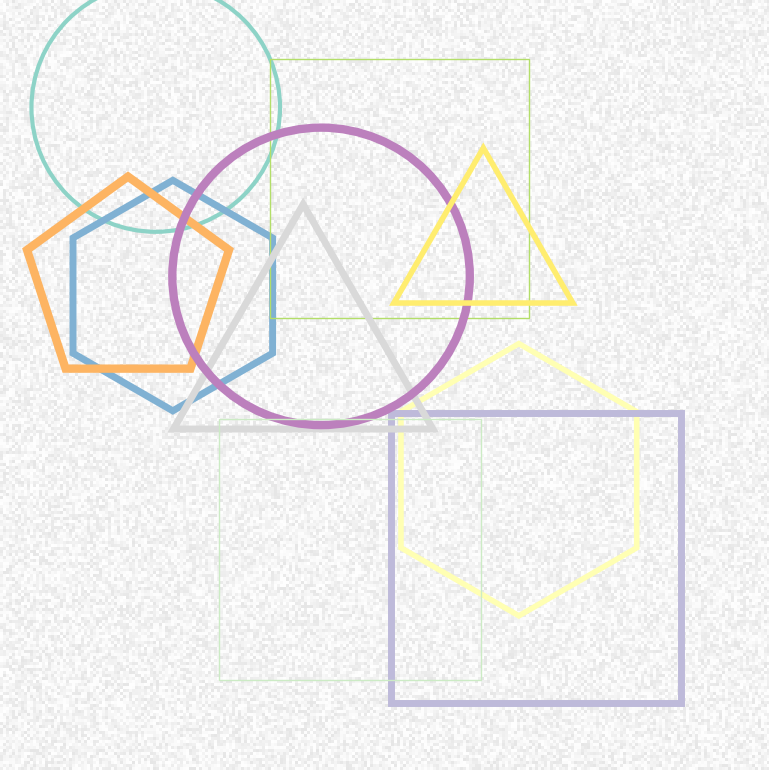[{"shape": "circle", "thickness": 1.5, "radius": 0.81, "center": [0.202, 0.86]}, {"shape": "hexagon", "thickness": 2, "radius": 0.88, "center": [0.674, 0.377]}, {"shape": "square", "thickness": 2.5, "radius": 0.94, "center": [0.696, 0.276]}, {"shape": "hexagon", "thickness": 2.5, "radius": 0.75, "center": [0.224, 0.616]}, {"shape": "pentagon", "thickness": 3, "radius": 0.69, "center": [0.166, 0.633]}, {"shape": "square", "thickness": 0.5, "radius": 0.84, "center": [0.519, 0.756]}, {"shape": "triangle", "thickness": 2.5, "radius": 0.97, "center": [0.394, 0.54]}, {"shape": "circle", "thickness": 3, "radius": 0.97, "center": [0.417, 0.641]}, {"shape": "square", "thickness": 0.5, "radius": 0.85, "center": [0.455, 0.287]}, {"shape": "triangle", "thickness": 2, "radius": 0.67, "center": [0.628, 0.674]}]